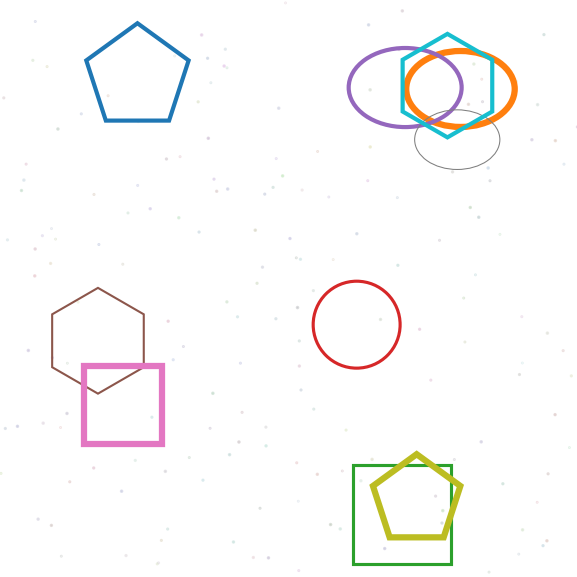[{"shape": "pentagon", "thickness": 2, "radius": 0.47, "center": [0.238, 0.866]}, {"shape": "oval", "thickness": 3, "radius": 0.47, "center": [0.797, 0.845]}, {"shape": "square", "thickness": 1.5, "radius": 0.43, "center": [0.697, 0.108]}, {"shape": "circle", "thickness": 1.5, "radius": 0.38, "center": [0.618, 0.437]}, {"shape": "oval", "thickness": 2, "radius": 0.49, "center": [0.702, 0.848]}, {"shape": "hexagon", "thickness": 1, "radius": 0.46, "center": [0.17, 0.409]}, {"shape": "square", "thickness": 3, "radius": 0.33, "center": [0.213, 0.298]}, {"shape": "oval", "thickness": 0.5, "radius": 0.37, "center": [0.792, 0.757]}, {"shape": "pentagon", "thickness": 3, "radius": 0.4, "center": [0.721, 0.133]}, {"shape": "hexagon", "thickness": 2, "radius": 0.45, "center": [0.775, 0.851]}]